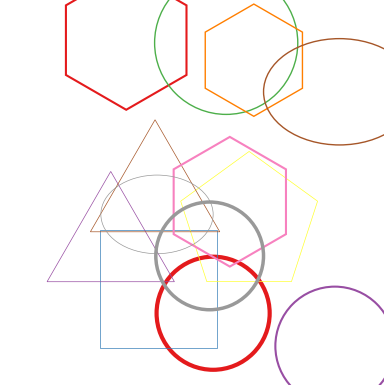[{"shape": "hexagon", "thickness": 1.5, "radius": 0.9, "center": [0.328, 0.896]}, {"shape": "circle", "thickness": 3, "radius": 0.73, "center": [0.554, 0.186]}, {"shape": "square", "thickness": 0.5, "radius": 0.76, "center": [0.412, 0.249]}, {"shape": "circle", "thickness": 1, "radius": 0.93, "center": [0.588, 0.889]}, {"shape": "circle", "thickness": 1.5, "radius": 0.77, "center": [0.87, 0.101]}, {"shape": "triangle", "thickness": 0.5, "radius": 0.95, "center": [0.288, 0.364]}, {"shape": "hexagon", "thickness": 1, "radius": 0.73, "center": [0.659, 0.844]}, {"shape": "pentagon", "thickness": 0.5, "radius": 0.93, "center": [0.647, 0.42]}, {"shape": "oval", "thickness": 1, "radius": 0.99, "center": [0.882, 0.762]}, {"shape": "triangle", "thickness": 0.5, "radius": 0.97, "center": [0.403, 0.495]}, {"shape": "hexagon", "thickness": 1.5, "radius": 0.84, "center": [0.597, 0.476]}, {"shape": "oval", "thickness": 0.5, "radius": 0.73, "center": [0.408, 0.443]}, {"shape": "circle", "thickness": 2.5, "radius": 0.7, "center": [0.545, 0.335]}]